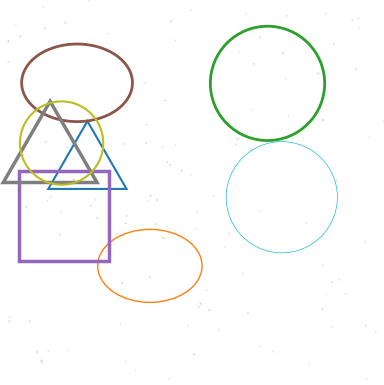[{"shape": "triangle", "thickness": 1.5, "radius": 0.59, "center": [0.227, 0.568]}, {"shape": "oval", "thickness": 1, "radius": 0.68, "center": [0.389, 0.309]}, {"shape": "circle", "thickness": 2, "radius": 0.74, "center": [0.695, 0.783]}, {"shape": "square", "thickness": 2.5, "radius": 0.59, "center": [0.166, 0.439]}, {"shape": "oval", "thickness": 2, "radius": 0.72, "center": [0.2, 0.785]}, {"shape": "triangle", "thickness": 2.5, "radius": 0.7, "center": [0.13, 0.596]}, {"shape": "circle", "thickness": 1.5, "radius": 0.54, "center": [0.16, 0.628]}, {"shape": "circle", "thickness": 0.5, "radius": 0.72, "center": [0.732, 0.488]}]